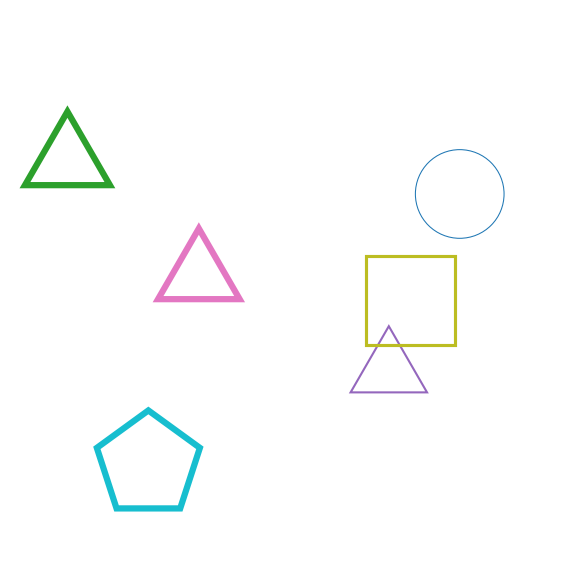[{"shape": "circle", "thickness": 0.5, "radius": 0.38, "center": [0.796, 0.663]}, {"shape": "triangle", "thickness": 3, "radius": 0.42, "center": [0.117, 0.721]}, {"shape": "triangle", "thickness": 1, "radius": 0.38, "center": [0.673, 0.358]}, {"shape": "triangle", "thickness": 3, "radius": 0.41, "center": [0.344, 0.522]}, {"shape": "square", "thickness": 1.5, "radius": 0.39, "center": [0.711, 0.479]}, {"shape": "pentagon", "thickness": 3, "radius": 0.47, "center": [0.257, 0.195]}]